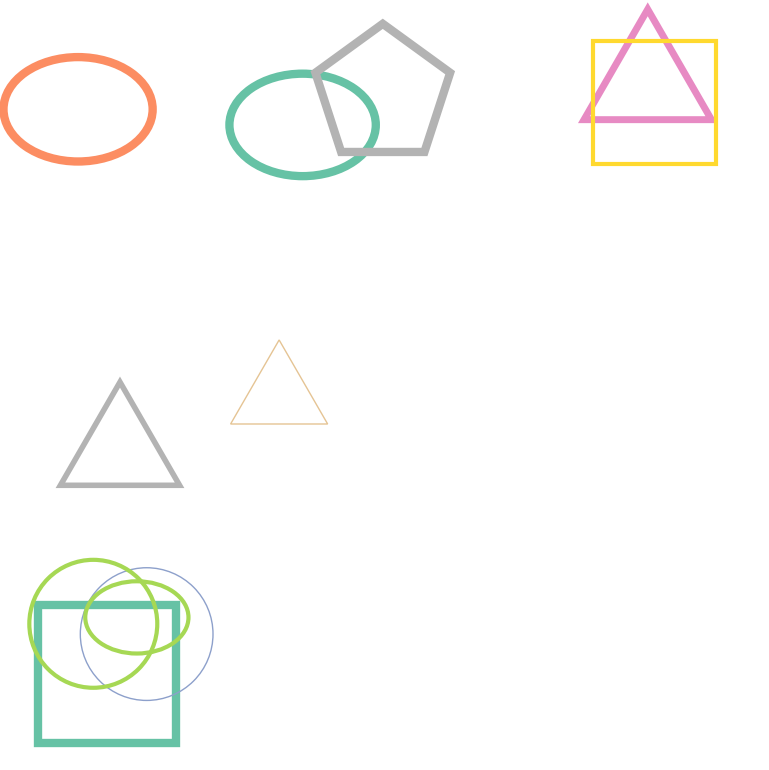[{"shape": "oval", "thickness": 3, "radius": 0.48, "center": [0.393, 0.838]}, {"shape": "square", "thickness": 3, "radius": 0.45, "center": [0.139, 0.125]}, {"shape": "oval", "thickness": 3, "radius": 0.48, "center": [0.101, 0.858]}, {"shape": "circle", "thickness": 0.5, "radius": 0.43, "center": [0.19, 0.177]}, {"shape": "triangle", "thickness": 2.5, "radius": 0.48, "center": [0.841, 0.892]}, {"shape": "circle", "thickness": 1.5, "radius": 0.42, "center": [0.121, 0.19]}, {"shape": "oval", "thickness": 1.5, "radius": 0.34, "center": [0.178, 0.198]}, {"shape": "square", "thickness": 1.5, "radius": 0.4, "center": [0.85, 0.867]}, {"shape": "triangle", "thickness": 0.5, "radius": 0.36, "center": [0.363, 0.486]}, {"shape": "triangle", "thickness": 2, "radius": 0.45, "center": [0.156, 0.414]}, {"shape": "pentagon", "thickness": 3, "radius": 0.46, "center": [0.497, 0.877]}]